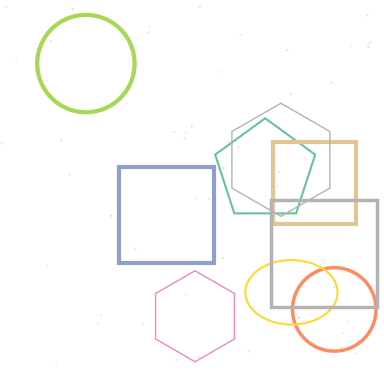[{"shape": "pentagon", "thickness": 1.5, "radius": 0.68, "center": [0.689, 0.556]}, {"shape": "circle", "thickness": 2.5, "radius": 0.54, "center": [0.868, 0.196]}, {"shape": "square", "thickness": 3, "radius": 0.62, "center": [0.433, 0.44]}, {"shape": "hexagon", "thickness": 1, "radius": 0.59, "center": [0.506, 0.179]}, {"shape": "circle", "thickness": 3, "radius": 0.63, "center": [0.223, 0.835]}, {"shape": "oval", "thickness": 1.5, "radius": 0.6, "center": [0.757, 0.241]}, {"shape": "square", "thickness": 3, "radius": 0.54, "center": [0.817, 0.524]}, {"shape": "square", "thickness": 2.5, "radius": 0.69, "center": [0.842, 0.342]}, {"shape": "hexagon", "thickness": 1, "radius": 0.73, "center": [0.73, 0.585]}]